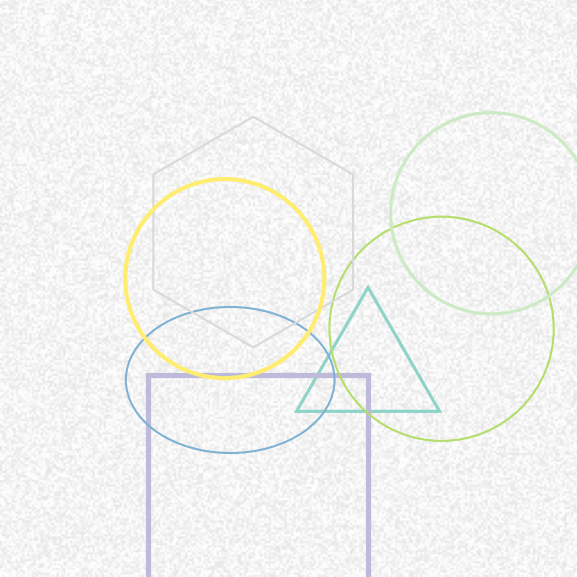[{"shape": "triangle", "thickness": 1.5, "radius": 0.71, "center": [0.637, 0.358]}, {"shape": "square", "thickness": 2.5, "radius": 0.95, "center": [0.447, 0.16]}, {"shape": "oval", "thickness": 1, "radius": 0.9, "center": [0.399, 0.341]}, {"shape": "circle", "thickness": 1, "radius": 0.97, "center": [0.765, 0.43]}, {"shape": "hexagon", "thickness": 1, "radius": 1.0, "center": [0.438, 0.597]}, {"shape": "circle", "thickness": 1.5, "radius": 0.87, "center": [0.851, 0.63]}, {"shape": "circle", "thickness": 2, "radius": 0.86, "center": [0.389, 0.517]}]